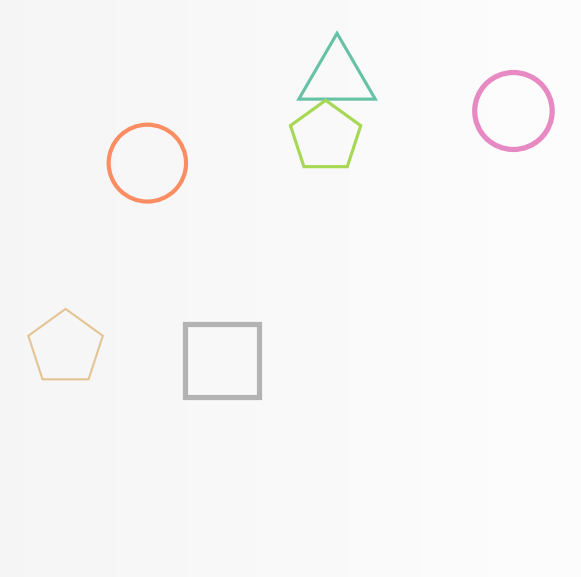[{"shape": "triangle", "thickness": 1.5, "radius": 0.38, "center": [0.58, 0.865]}, {"shape": "circle", "thickness": 2, "radius": 0.33, "center": [0.254, 0.717]}, {"shape": "circle", "thickness": 2.5, "radius": 0.33, "center": [0.883, 0.807]}, {"shape": "pentagon", "thickness": 1.5, "radius": 0.32, "center": [0.56, 0.762]}, {"shape": "pentagon", "thickness": 1, "radius": 0.34, "center": [0.113, 0.397]}, {"shape": "square", "thickness": 2.5, "radius": 0.32, "center": [0.382, 0.375]}]